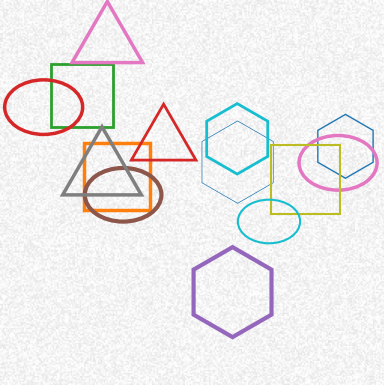[{"shape": "hexagon", "thickness": 1, "radius": 0.41, "center": [0.897, 0.62]}, {"shape": "hexagon", "thickness": 0.5, "radius": 0.53, "center": [0.617, 0.579]}, {"shape": "square", "thickness": 2.5, "radius": 0.43, "center": [0.303, 0.541]}, {"shape": "square", "thickness": 2, "radius": 0.41, "center": [0.213, 0.752]}, {"shape": "triangle", "thickness": 2, "radius": 0.48, "center": [0.425, 0.633]}, {"shape": "oval", "thickness": 2.5, "radius": 0.51, "center": [0.113, 0.722]}, {"shape": "hexagon", "thickness": 3, "radius": 0.58, "center": [0.604, 0.241]}, {"shape": "oval", "thickness": 3, "radius": 0.5, "center": [0.32, 0.494]}, {"shape": "triangle", "thickness": 2.5, "radius": 0.53, "center": [0.279, 0.89]}, {"shape": "oval", "thickness": 2.5, "radius": 0.51, "center": [0.878, 0.577]}, {"shape": "triangle", "thickness": 2.5, "radius": 0.59, "center": [0.265, 0.553]}, {"shape": "square", "thickness": 1.5, "radius": 0.45, "center": [0.793, 0.533]}, {"shape": "hexagon", "thickness": 2, "radius": 0.46, "center": [0.616, 0.639]}, {"shape": "oval", "thickness": 1.5, "radius": 0.4, "center": [0.699, 0.425]}]